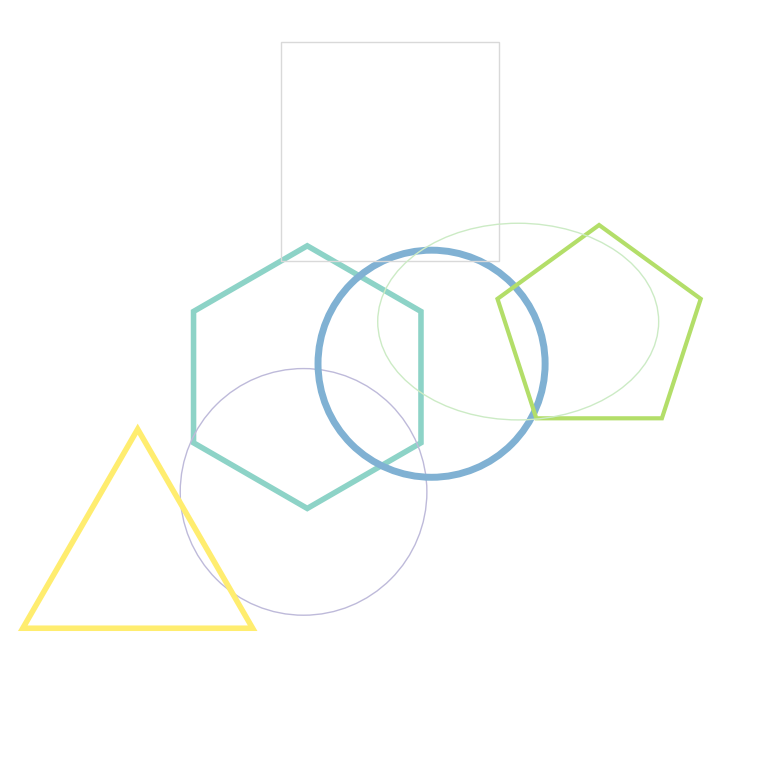[{"shape": "hexagon", "thickness": 2, "radius": 0.85, "center": [0.399, 0.51]}, {"shape": "circle", "thickness": 0.5, "radius": 0.8, "center": [0.394, 0.361]}, {"shape": "circle", "thickness": 2.5, "radius": 0.74, "center": [0.56, 0.528]}, {"shape": "pentagon", "thickness": 1.5, "radius": 0.69, "center": [0.778, 0.569]}, {"shape": "square", "thickness": 0.5, "radius": 0.71, "center": [0.506, 0.803]}, {"shape": "oval", "thickness": 0.5, "radius": 0.91, "center": [0.673, 0.582]}, {"shape": "triangle", "thickness": 2, "radius": 0.86, "center": [0.179, 0.27]}]